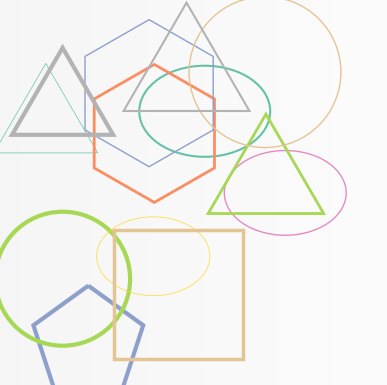[{"shape": "triangle", "thickness": 0.5, "radius": 0.77, "center": [0.118, 0.68]}, {"shape": "oval", "thickness": 1.5, "radius": 0.84, "center": [0.528, 0.711]}, {"shape": "hexagon", "thickness": 2, "radius": 0.9, "center": [0.398, 0.653]}, {"shape": "pentagon", "thickness": 3, "radius": 0.74, "center": [0.228, 0.109]}, {"shape": "hexagon", "thickness": 1, "radius": 0.95, "center": [0.385, 0.758]}, {"shape": "oval", "thickness": 1, "radius": 0.79, "center": [0.736, 0.499]}, {"shape": "circle", "thickness": 3, "radius": 0.87, "center": [0.162, 0.276]}, {"shape": "triangle", "thickness": 2, "radius": 0.86, "center": [0.686, 0.531]}, {"shape": "oval", "thickness": 0.5, "radius": 0.73, "center": [0.396, 0.334]}, {"shape": "circle", "thickness": 1, "radius": 0.98, "center": [0.684, 0.813]}, {"shape": "square", "thickness": 2.5, "radius": 0.84, "center": [0.461, 0.234]}, {"shape": "triangle", "thickness": 1.5, "radius": 0.94, "center": [0.481, 0.805]}, {"shape": "triangle", "thickness": 3, "radius": 0.75, "center": [0.162, 0.725]}]